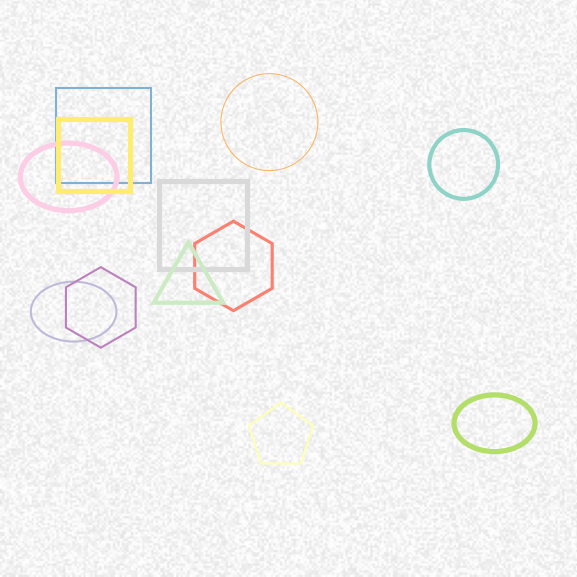[{"shape": "circle", "thickness": 2, "radius": 0.3, "center": [0.803, 0.714]}, {"shape": "pentagon", "thickness": 1, "radius": 0.29, "center": [0.487, 0.244]}, {"shape": "oval", "thickness": 1, "radius": 0.37, "center": [0.128, 0.46]}, {"shape": "hexagon", "thickness": 1.5, "radius": 0.39, "center": [0.404, 0.539]}, {"shape": "square", "thickness": 1, "radius": 0.41, "center": [0.18, 0.764]}, {"shape": "circle", "thickness": 0.5, "radius": 0.42, "center": [0.466, 0.788]}, {"shape": "oval", "thickness": 2.5, "radius": 0.35, "center": [0.856, 0.266]}, {"shape": "oval", "thickness": 2.5, "radius": 0.42, "center": [0.119, 0.693]}, {"shape": "square", "thickness": 2.5, "radius": 0.38, "center": [0.352, 0.61]}, {"shape": "hexagon", "thickness": 1, "radius": 0.35, "center": [0.175, 0.467]}, {"shape": "triangle", "thickness": 2, "radius": 0.35, "center": [0.326, 0.51]}, {"shape": "square", "thickness": 2.5, "radius": 0.31, "center": [0.162, 0.73]}]